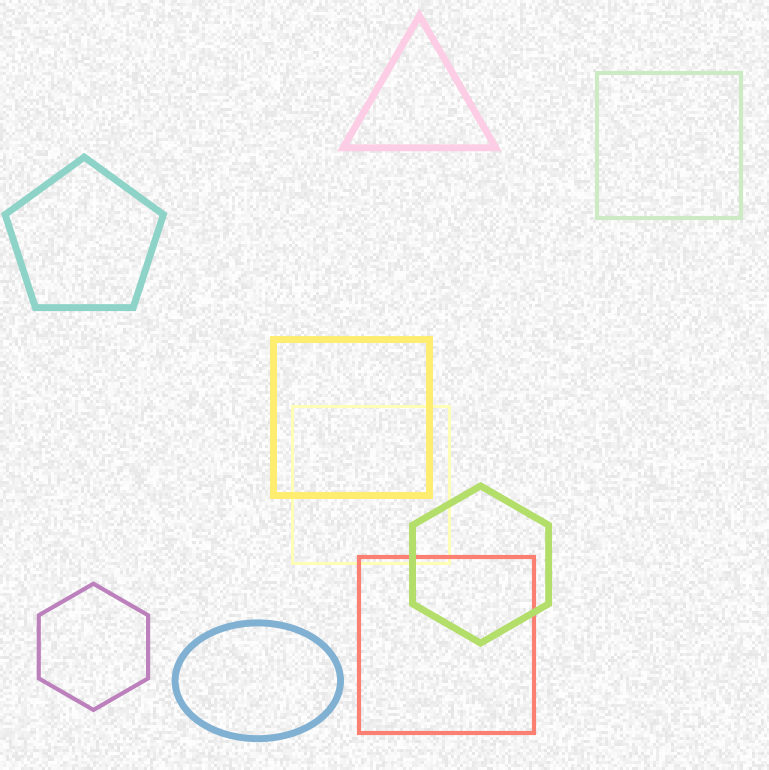[{"shape": "pentagon", "thickness": 2.5, "radius": 0.54, "center": [0.109, 0.688]}, {"shape": "square", "thickness": 1, "radius": 0.51, "center": [0.482, 0.371]}, {"shape": "square", "thickness": 1.5, "radius": 0.57, "center": [0.58, 0.162]}, {"shape": "oval", "thickness": 2.5, "radius": 0.54, "center": [0.335, 0.116]}, {"shape": "hexagon", "thickness": 2.5, "radius": 0.51, "center": [0.624, 0.267]}, {"shape": "triangle", "thickness": 2.5, "radius": 0.57, "center": [0.545, 0.865]}, {"shape": "hexagon", "thickness": 1.5, "radius": 0.41, "center": [0.121, 0.16]}, {"shape": "square", "thickness": 1.5, "radius": 0.47, "center": [0.869, 0.811]}, {"shape": "square", "thickness": 2.5, "radius": 0.51, "center": [0.456, 0.459]}]